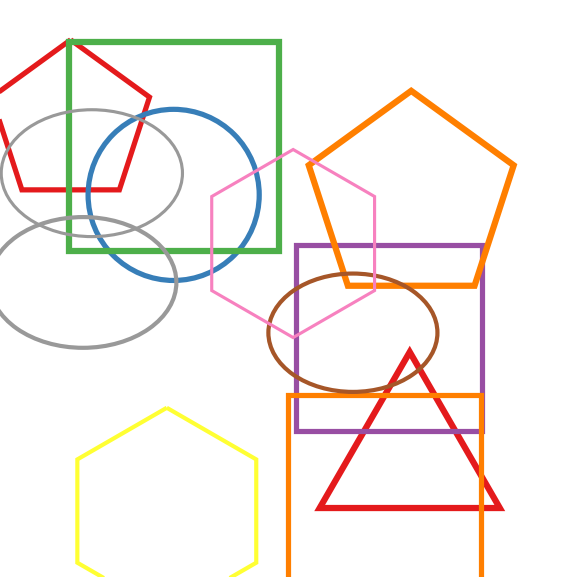[{"shape": "triangle", "thickness": 3, "radius": 0.9, "center": [0.71, 0.21]}, {"shape": "pentagon", "thickness": 2.5, "radius": 0.72, "center": [0.122, 0.787]}, {"shape": "circle", "thickness": 2.5, "radius": 0.74, "center": [0.301, 0.662]}, {"shape": "square", "thickness": 3, "radius": 0.91, "center": [0.302, 0.746]}, {"shape": "square", "thickness": 2.5, "radius": 0.81, "center": [0.673, 0.414]}, {"shape": "pentagon", "thickness": 3, "radius": 0.93, "center": [0.712, 0.655]}, {"shape": "square", "thickness": 2.5, "radius": 0.84, "center": [0.666, 0.147]}, {"shape": "hexagon", "thickness": 2, "radius": 0.89, "center": [0.289, 0.114]}, {"shape": "oval", "thickness": 2, "radius": 0.73, "center": [0.611, 0.423]}, {"shape": "hexagon", "thickness": 1.5, "radius": 0.81, "center": [0.508, 0.577]}, {"shape": "oval", "thickness": 1.5, "radius": 0.78, "center": [0.159, 0.699]}, {"shape": "oval", "thickness": 2, "radius": 0.81, "center": [0.144, 0.51]}]